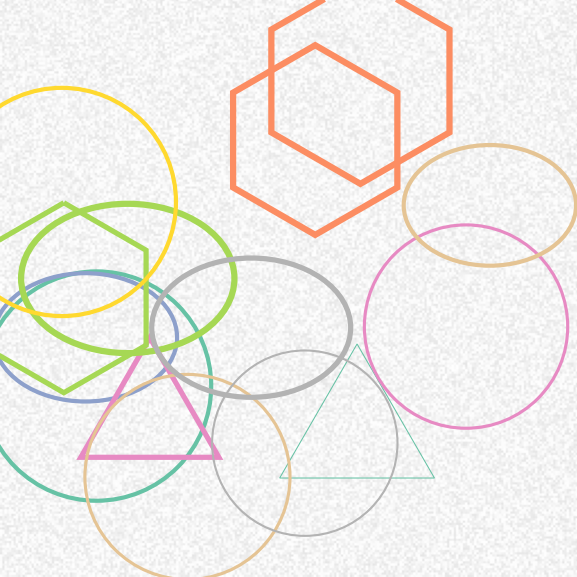[{"shape": "circle", "thickness": 2, "radius": 0.99, "center": [0.167, 0.331]}, {"shape": "triangle", "thickness": 0.5, "radius": 0.77, "center": [0.618, 0.249]}, {"shape": "hexagon", "thickness": 3, "radius": 0.82, "center": [0.546, 0.757]}, {"shape": "hexagon", "thickness": 3, "radius": 0.89, "center": [0.624, 0.859]}, {"shape": "oval", "thickness": 2, "radius": 0.79, "center": [0.148, 0.415]}, {"shape": "triangle", "thickness": 2.5, "radius": 0.69, "center": [0.259, 0.276]}, {"shape": "circle", "thickness": 1.5, "radius": 0.88, "center": [0.807, 0.434]}, {"shape": "oval", "thickness": 3, "radius": 0.92, "center": [0.221, 0.517]}, {"shape": "hexagon", "thickness": 2.5, "radius": 0.82, "center": [0.111, 0.484]}, {"shape": "circle", "thickness": 2, "radius": 0.99, "center": [0.107, 0.649]}, {"shape": "circle", "thickness": 1.5, "radius": 0.89, "center": [0.325, 0.173]}, {"shape": "oval", "thickness": 2, "radius": 0.75, "center": [0.848, 0.644]}, {"shape": "circle", "thickness": 1, "radius": 0.8, "center": [0.528, 0.232]}, {"shape": "oval", "thickness": 2.5, "radius": 0.86, "center": [0.435, 0.432]}]